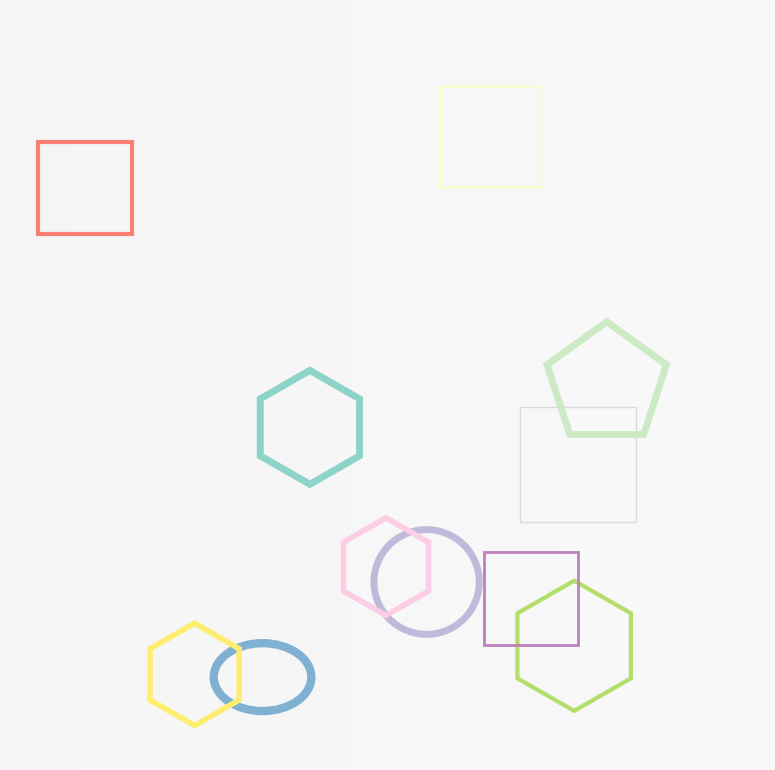[{"shape": "hexagon", "thickness": 2.5, "radius": 0.37, "center": [0.4, 0.445]}, {"shape": "square", "thickness": 0.5, "radius": 0.33, "center": [0.633, 0.823]}, {"shape": "circle", "thickness": 2.5, "radius": 0.34, "center": [0.55, 0.244]}, {"shape": "square", "thickness": 1.5, "radius": 0.3, "center": [0.11, 0.756]}, {"shape": "oval", "thickness": 3, "radius": 0.31, "center": [0.339, 0.121]}, {"shape": "hexagon", "thickness": 1.5, "radius": 0.42, "center": [0.741, 0.161]}, {"shape": "hexagon", "thickness": 2, "radius": 0.32, "center": [0.498, 0.264]}, {"shape": "square", "thickness": 0.5, "radius": 0.37, "center": [0.745, 0.396]}, {"shape": "square", "thickness": 1, "radius": 0.3, "center": [0.685, 0.223]}, {"shape": "pentagon", "thickness": 2.5, "radius": 0.41, "center": [0.783, 0.501]}, {"shape": "hexagon", "thickness": 2, "radius": 0.33, "center": [0.251, 0.124]}]